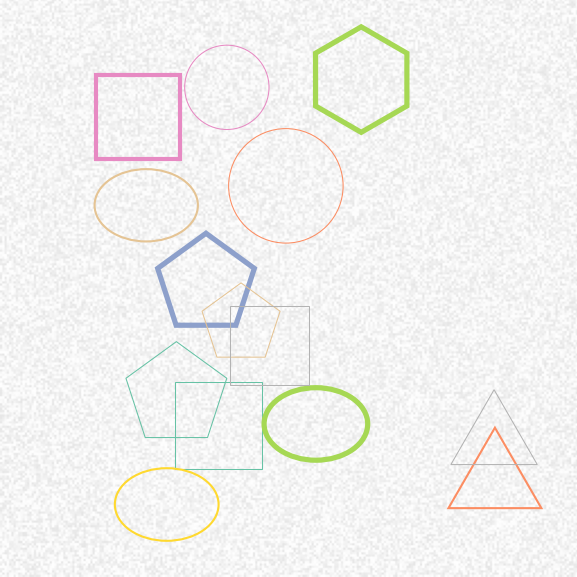[{"shape": "square", "thickness": 0.5, "radius": 0.38, "center": [0.378, 0.262]}, {"shape": "pentagon", "thickness": 0.5, "radius": 0.46, "center": [0.305, 0.316]}, {"shape": "triangle", "thickness": 1, "radius": 0.46, "center": [0.857, 0.166]}, {"shape": "circle", "thickness": 0.5, "radius": 0.5, "center": [0.495, 0.677]}, {"shape": "pentagon", "thickness": 2.5, "radius": 0.44, "center": [0.357, 0.507]}, {"shape": "circle", "thickness": 0.5, "radius": 0.37, "center": [0.393, 0.848]}, {"shape": "square", "thickness": 2, "radius": 0.36, "center": [0.239, 0.797]}, {"shape": "hexagon", "thickness": 2.5, "radius": 0.46, "center": [0.625, 0.861]}, {"shape": "oval", "thickness": 2.5, "radius": 0.45, "center": [0.547, 0.265]}, {"shape": "oval", "thickness": 1, "radius": 0.45, "center": [0.289, 0.126]}, {"shape": "pentagon", "thickness": 0.5, "radius": 0.36, "center": [0.417, 0.438]}, {"shape": "oval", "thickness": 1, "radius": 0.45, "center": [0.253, 0.644]}, {"shape": "triangle", "thickness": 0.5, "radius": 0.43, "center": [0.856, 0.238]}, {"shape": "square", "thickness": 0.5, "radius": 0.34, "center": [0.467, 0.4]}]